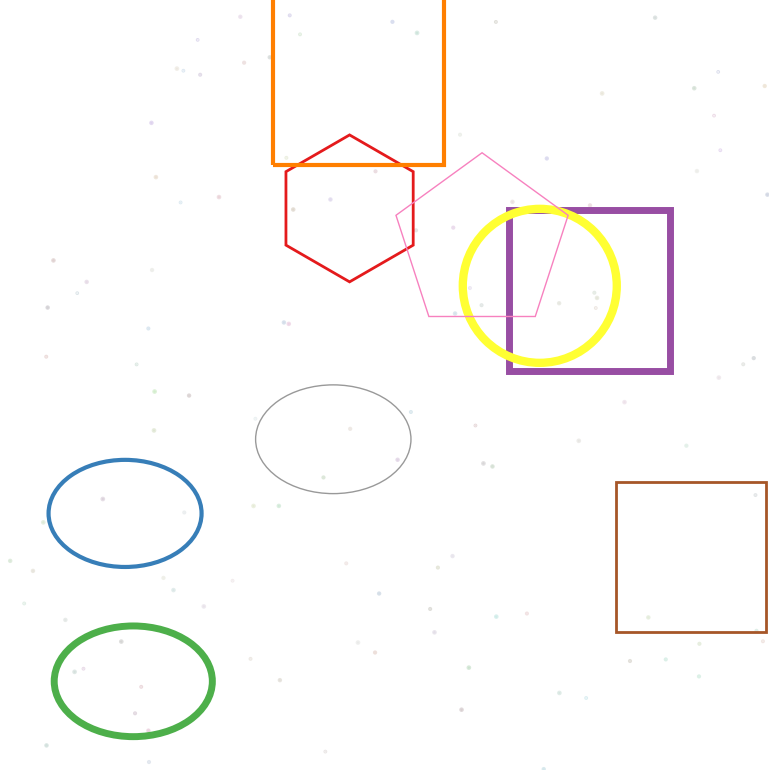[{"shape": "hexagon", "thickness": 1, "radius": 0.48, "center": [0.454, 0.729]}, {"shape": "oval", "thickness": 1.5, "radius": 0.5, "center": [0.162, 0.333]}, {"shape": "oval", "thickness": 2.5, "radius": 0.51, "center": [0.173, 0.115]}, {"shape": "square", "thickness": 2.5, "radius": 0.52, "center": [0.766, 0.623]}, {"shape": "square", "thickness": 1.5, "radius": 0.55, "center": [0.465, 0.896]}, {"shape": "circle", "thickness": 3, "radius": 0.5, "center": [0.701, 0.629]}, {"shape": "square", "thickness": 1, "radius": 0.49, "center": [0.898, 0.276]}, {"shape": "pentagon", "thickness": 0.5, "radius": 0.59, "center": [0.626, 0.684]}, {"shape": "oval", "thickness": 0.5, "radius": 0.5, "center": [0.433, 0.43]}]